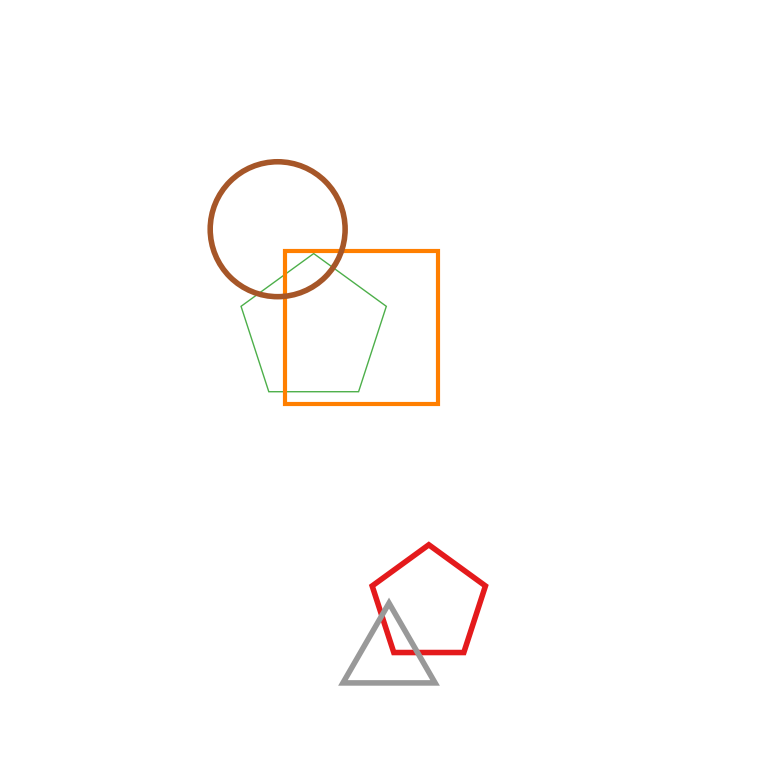[{"shape": "pentagon", "thickness": 2, "radius": 0.39, "center": [0.557, 0.215]}, {"shape": "pentagon", "thickness": 0.5, "radius": 0.5, "center": [0.407, 0.572]}, {"shape": "square", "thickness": 1.5, "radius": 0.5, "center": [0.47, 0.575]}, {"shape": "circle", "thickness": 2, "radius": 0.44, "center": [0.361, 0.702]}, {"shape": "triangle", "thickness": 2, "radius": 0.35, "center": [0.505, 0.148]}]